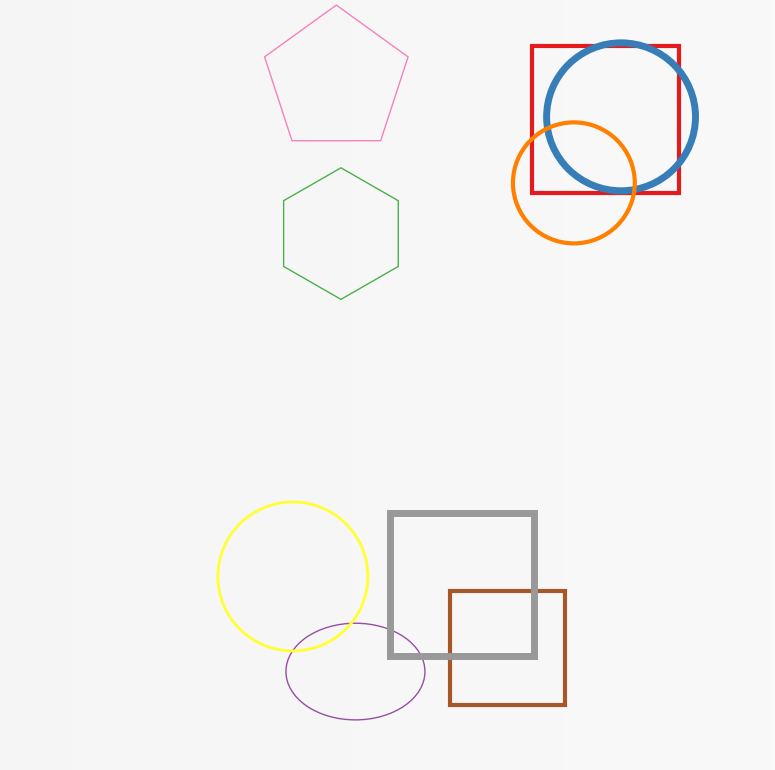[{"shape": "square", "thickness": 1.5, "radius": 0.48, "center": [0.781, 0.845]}, {"shape": "circle", "thickness": 2.5, "radius": 0.48, "center": [0.801, 0.848]}, {"shape": "hexagon", "thickness": 0.5, "radius": 0.43, "center": [0.44, 0.697]}, {"shape": "oval", "thickness": 0.5, "radius": 0.45, "center": [0.459, 0.128]}, {"shape": "circle", "thickness": 1.5, "radius": 0.39, "center": [0.74, 0.762]}, {"shape": "circle", "thickness": 1, "radius": 0.48, "center": [0.378, 0.251]}, {"shape": "square", "thickness": 1.5, "radius": 0.37, "center": [0.655, 0.159]}, {"shape": "pentagon", "thickness": 0.5, "radius": 0.49, "center": [0.434, 0.896]}, {"shape": "square", "thickness": 2.5, "radius": 0.46, "center": [0.596, 0.241]}]